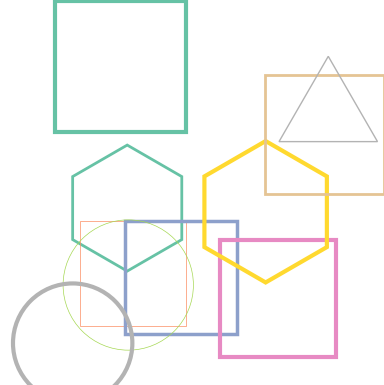[{"shape": "square", "thickness": 3, "radius": 0.85, "center": [0.313, 0.827]}, {"shape": "hexagon", "thickness": 2, "radius": 0.82, "center": [0.33, 0.46]}, {"shape": "square", "thickness": 0.5, "radius": 0.69, "center": [0.346, 0.29]}, {"shape": "square", "thickness": 2.5, "radius": 0.73, "center": [0.47, 0.279]}, {"shape": "square", "thickness": 3, "radius": 0.76, "center": [0.722, 0.226]}, {"shape": "circle", "thickness": 0.5, "radius": 0.85, "center": [0.333, 0.26]}, {"shape": "hexagon", "thickness": 3, "radius": 0.92, "center": [0.69, 0.45]}, {"shape": "square", "thickness": 2, "radius": 0.77, "center": [0.843, 0.651]}, {"shape": "circle", "thickness": 3, "radius": 0.78, "center": [0.189, 0.109]}, {"shape": "triangle", "thickness": 1, "radius": 0.74, "center": [0.853, 0.706]}]